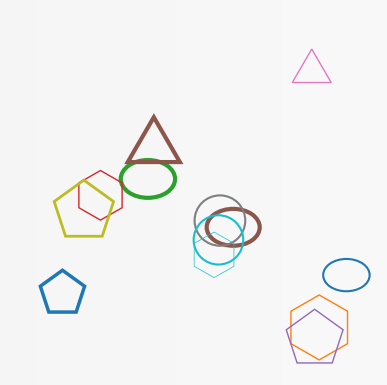[{"shape": "pentagon", "thickness": 2.5, "radius": 0.3, "center": [0.161, 0.238]}, {"shape": "oval", "thickness": 1.5, "radius": 0.3, "center": [0.894, 0.285]}, {"shape": "hexagon", "thickness": 1, "radius": 0.42, "center": [0.824, 0.15]}, {"shape": "oval", "thickness": 3, "radius": 0.35, "center": [0.382, 0.535]}, {"shape": "hexagon", "thickness": 1, "radius": 0.32, "center": [0.259, 0.493]}, {"shape": "pentagon", "thickness": 1, "radius": 0.39, "center": [0.812, 0.12]}, {"shape": "triangle", "thickness": 3, "radius": 0.39, "center": [0.397, 0.618]}, {"shape": "oval", "thickness": 3, "radius": 0.34, "center": [0.602, 0.41]}, {"shape": "triangle", "thickness": 1, "radius": 0.29, "center": [0.805, 0.815]}, {"shape": "circle", "thickness": 1.5, "radius": 0.33, "center": [0.568, 0.427]}, {"shape": "pentagon", "thickness": 2, "radius": 0.4, "center": [0.216, 0.452]}, {"shape": "circle", "thickness": 1.5, "radius": 0.32, "center": [0.564, 0.377]}, {"shape": "hexagon", "thickness": 0.5, "radius": 0.3, "center": [0.552, 0.338]}]